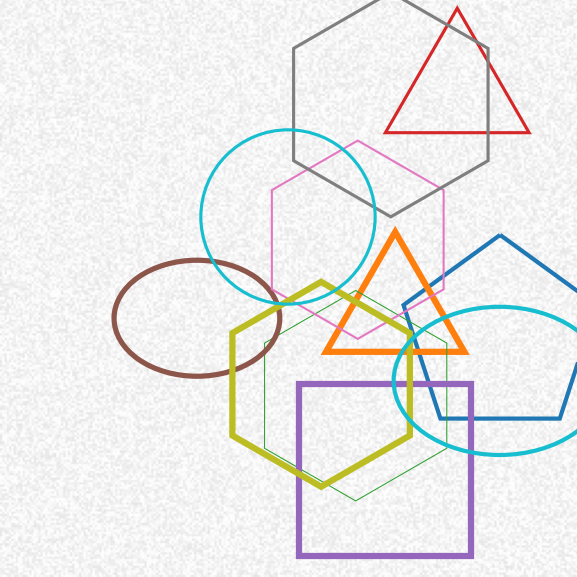[{"shape": "pentagon", "thickness": 2, "radius": 0.88, "center": [0.866, 0.417]}, {"shape": "triangle", "thickness": 3, "radius": 0.69, "center": [0.684, 0.459]}, {"shape": "hexagon", "thickness": 0.5, "radius": 0.91, "center": [0.616, 0.314]}, {"shape": "triangle", "thickness": 1.5, "radius": 0.72, "center": [0.792, 0.841]}, {"shape": "square", "thickness": 3, "radius": 0.75, "center": [0.667, 0.185]}, {"shape": "oval", "thickness": 2.5, "radius": 0.72, "center": [0.341, 0.448]}, {"shape": "hexagon", "thickness": 1, "radius": 0.86, "center": [0.619, 0.584]}, {"shape": "hexagon", "thickness": 1.5, "radius": 0.97, "center": [0.677, 0.818]}, {"shape": "hexagon", "thickness": 3, "radius": 0.89, "center": [0.556, 0.334]}, {"shape": "circle", "thickness": 1.5, "radius": 0.75, "center": [0.499, 0.623]}, {"shape": "oval", "thickness": 2, "radius": 0.92, "center": [0.865, 0.34]}]